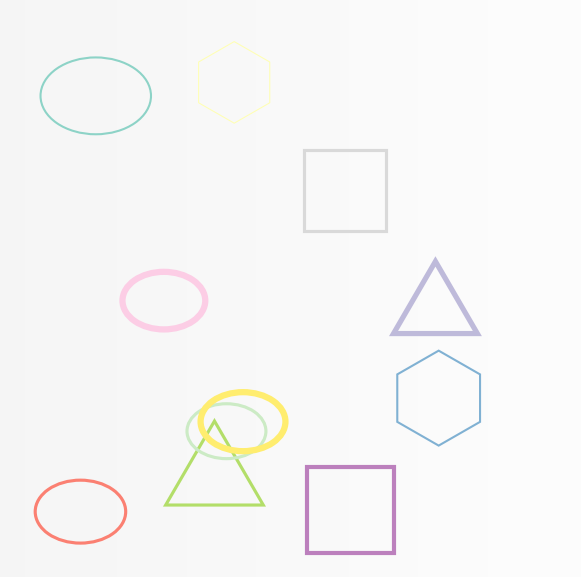[{"shape": "oval", "thickness": 1, "radius": 0.48, "center": [0.165, 0.833]}, {"shape": "hexagon", "thickness": 0.5, "radius": 0.35, "center": [0.403, 0.856]}, {"shape": "triangle", "thickness": 2.5, "radius": 0.42, "center": [0.749, 0.463]}, {"shape": "oval", "thickness": 1.5, "radius": 0.39, "center": [0.138, 0.113]}, {"shape": "hexagon", "thickness": 1, "radius": 0.41, "center": [0.755, 0.31]}, {"shape": "triangle", "thickness": 1.5, "radius": 0.48, "center": [0.369, 0.173]}, {"shape": "oval", "thickness": 3, "radius": 0.36, "center": [0.282, 0.479]}, {"shape": "square", "thickness": 1.5, "radius": 0.35, "center": [0.594, 0.669]}, {"shape": "square", "thickness": 2, "radius": 0.37, "center": [0.603, 0.115]}, {"shape": "oval", "thickness": 1.5, "radius": 0.34, "center": [0.39, 0.252]}, {"shape": "oval", "thickness": 3, "radius": 0.36, "center": [0.418, 0.269]}]